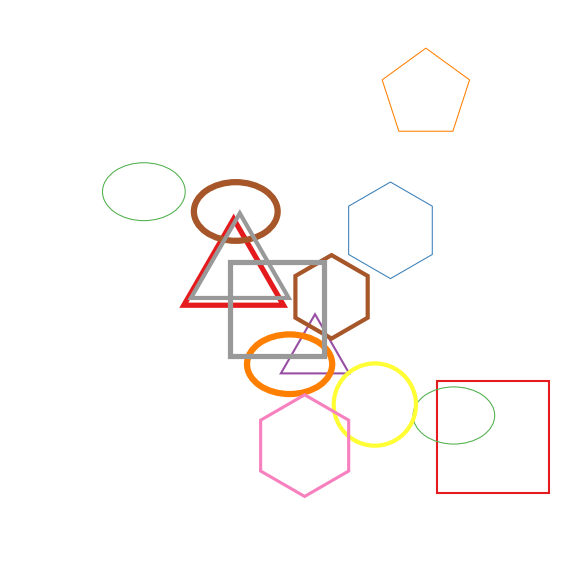[{"shape": "square", "thickness": 1, "radius": 0.48, "center": [0.853, 0.242]}, {"shape": "triangle", "thickness": 2.5, "radius": 0.5, "center": [0.405, 0.52]}, {"shape": "hexagon", "thickness": 0.5, "radius": 0.42, "center": [0.676, 0.6]}, {"shape": "oval", "thickness": 0.5, "radius": 0.35, "center": [0.786, 0.28]}, {"shape": "oval", "thickness": 0.5, "radius": 0.36, "center": [0.249, 0.667]}, {"shape": "triangle", "thickness": 1, "radius": 0.34, "center": [0.545, 0.387]}, {"shape": "pentagon", "thickness": 0.5, "radius": 0.4, "center": [0.737, 0.836]}, {"shape": "oval", "thickness": 3, "radius": 0.37, "center": [0.501, 0.368]}, {"shape": "circle", "thickness": 2, "radius": 0.36, "center": [0.649, 0.299]}, {"shape": "hexagon", "thickness": 2, "radius": 0.36, "center": [0.574, 0.485]}, {"shape": "oval", "thickness": 3, "radius": 0.36, "center": [0.408, 0.633]}, {"shape": "hexagon", "thickness": 1.5, "radius": 0.44, "center": [0.528, 0.228]}, {"shape": "square", "thickness": 2.5, "radius": 0.41, "center": [0.48, 0.464]}, {"shape": "triangle", "thickness": 2, "radius": 0.49, "center": [0.415, 0.532]}]